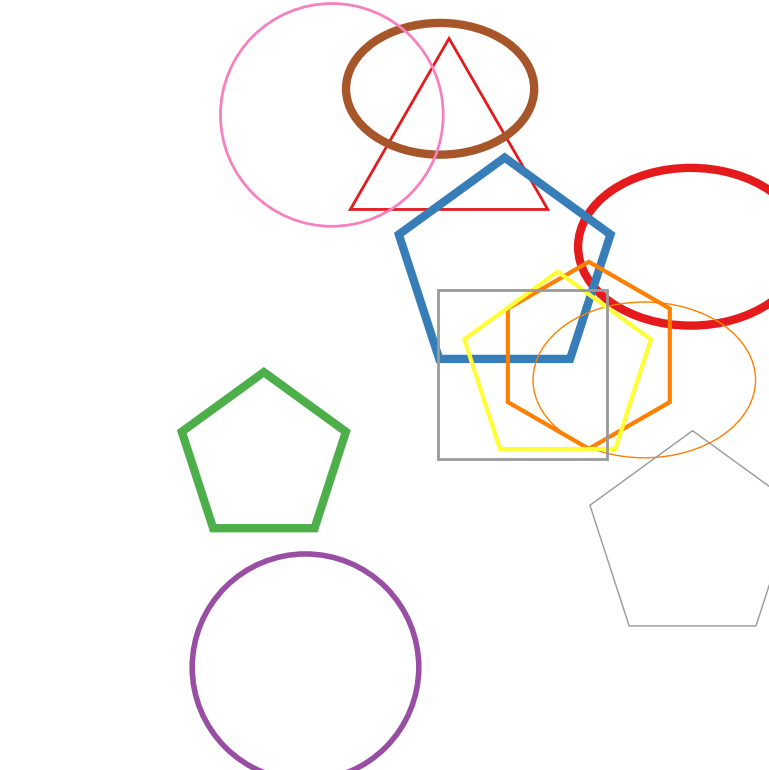[{"shape": "triangle", "thickness": 1, "radius": 0.74, "center": [0.583, 0.802]}, {"shape": "oval", "thickness": 3, "radius": 0.73, "center": [0.897, 0.68]}, {"shape": "pentagon", "thickness": 3, "radius": 0.72, "center": [0.655, 0.651]}, {"shape": "pentagon", "thickness": 3, "radius": 0.56, "center": [0.343, 0.405]}, {"shape": "circle", "thickness": 2, "radius": 0.74, "center": [0.397, 0.133]}, {"shape": "oval", "thickness": 0.5, "radius": 0.72, "center": [0.837, 0.507]}, {"shape": "hexagon", "thickness": 1.5, "radius": 0.61, "center": [0.765, 0.539]}, {"shape": "pentagon", "thickness": 1.5, "radius": 0.64, "center": [0.724, 0.52]}, {"shape": "oval", "thickness": 3, "radius": 0.61, "center": [0.572, 0.885]}, {"shape": "circle", "thickness": 1, "radius": 0.72, "center": [0.431, 0.851]}, {"shape": "pentagon", "thickness": 0.5, "radius": 0.7, "center": [0.899, 0.301]}, {"shape": "square", "thickness": 1, "radius": 0.55, "center": [0.678, 0.514]}]